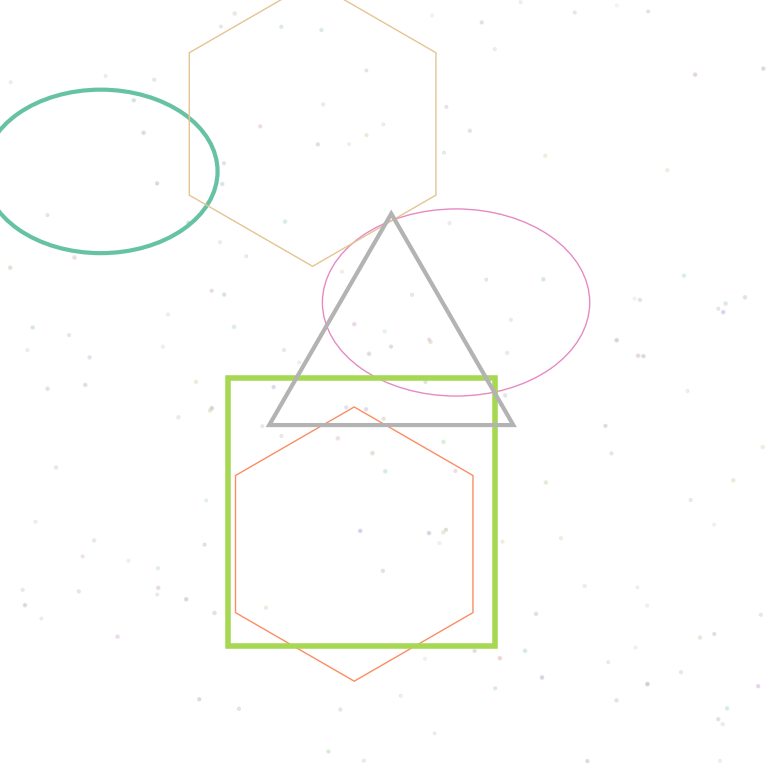[{"shape": "oval", "thickness": 1.5, "radius": 0.76, "center": [0.131, 0.777]}, {"shape": "hexagon", "thickness": 0.5, "radius": 0.89, "center": [0.46, 0.293]}, {"shape": "oval", "thickness": 0.5, "radius": 0.87, "center": [0.592, 0.607]}, {"shape": "square", "thickness": 2, "radius": 0.87, "center": [0.47, 0.335]}, {"shape": "hexagon", "thickness": 0.5, "radius": 0.92, "center": [0.406, 0.839]}, {"shape": "triangle", "thickness": 1.5, "radius": 0.91, "center": [0.508, 0.539]}]